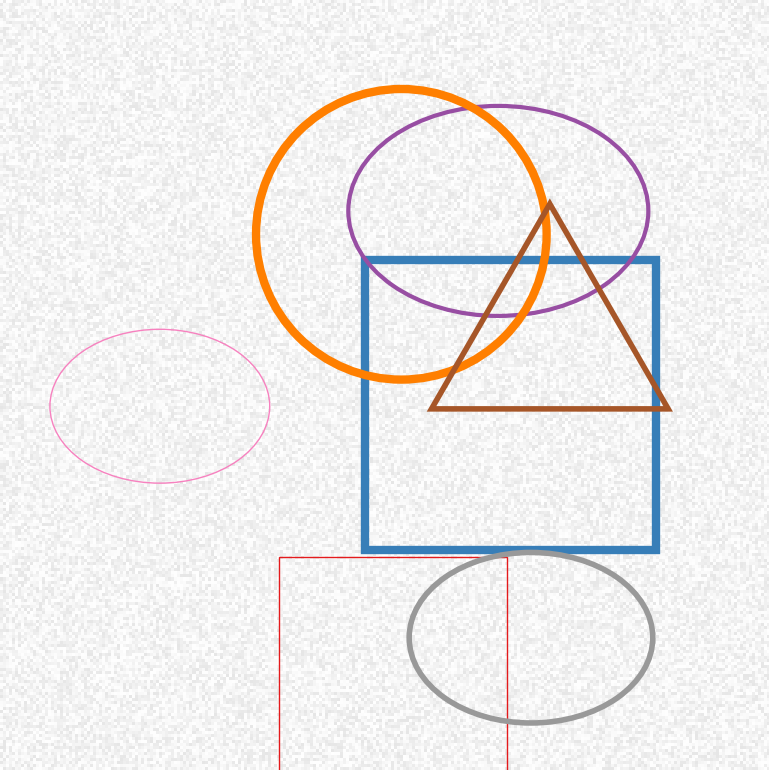[{"shape": "square", "thickness": 0.5, "radius": 0.74, "center": [0.51, 0.129]}, {"shape": "square", "thickness": 3, "radius": 0.94, "center": [0.663, 0.474]}, {"shape": "oval", "thickness": 1.5, "radius": 0.97, "center": [0.647, 0.726]}, {"shape": "circle", "thickness": 3, "radius": 0.94, "center": [0.521, 0.696]}, {"shape": "triangle", "thickness": 2, "radius": 0.89, "center": [0.714, 0.558]}, {"shape": "oval", "thickness": 0.5, "radius": 0.71, "center": [0.208, 0.472]}, {"shape": "oval", "thickness": 2, "radius": 0.79, "center": [0.69, 0.172]}]